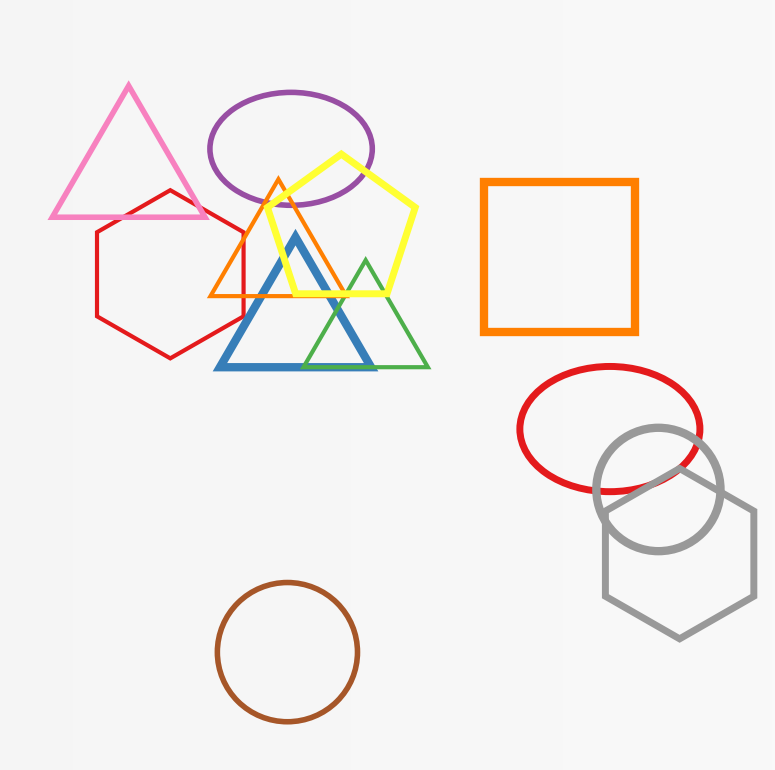[{"shape": "hexagon", "thickness": 1.5, "radius": 0.55, "center": [0.22, 0.644]}, {"shape": "oval", "thickness": 2.5, "radius": 0.58, "center": [0.787, 0.443]}, {"shape": "triangle", "thickness": 3, "radius": 0.56, "center": [0.381, 0.579]}, {"shape": "triangle", "thickness": 1.5, "radius": 0.46, "center": [0.472, 0.569]}, {"shape": "oval", "thickness": 2, "radius": 0.52, "center": [0.376, 0.807]}, {"shape": "square", "thickness": 3, "radius": 0.49, "center": [0.722, 0.666]}, {"shape": "triangle", "thickness": 1.5, "radius": 0.51, "center": [0.359, 0.666]}, {"shape": "pentagon", "thickness": 2.5, "radius": 0.5, "center": [0.44, 0.7]}, {"shape": "circle", "thickness": 2, "radius": 0.45, "center": [0.371, 0.153]}, {"shape": "triangle", "thickness": 2, "radius": 0.57, "center": [0.166, 0.775]}, {"shape": "hexagon", "thickness": 2.5, "radius": 0.55, "center": [0.877, 0.281]}, {"shape": "circle", "thickness": 3, "radius": 0.4, "center": [0.85, 0.364]}]